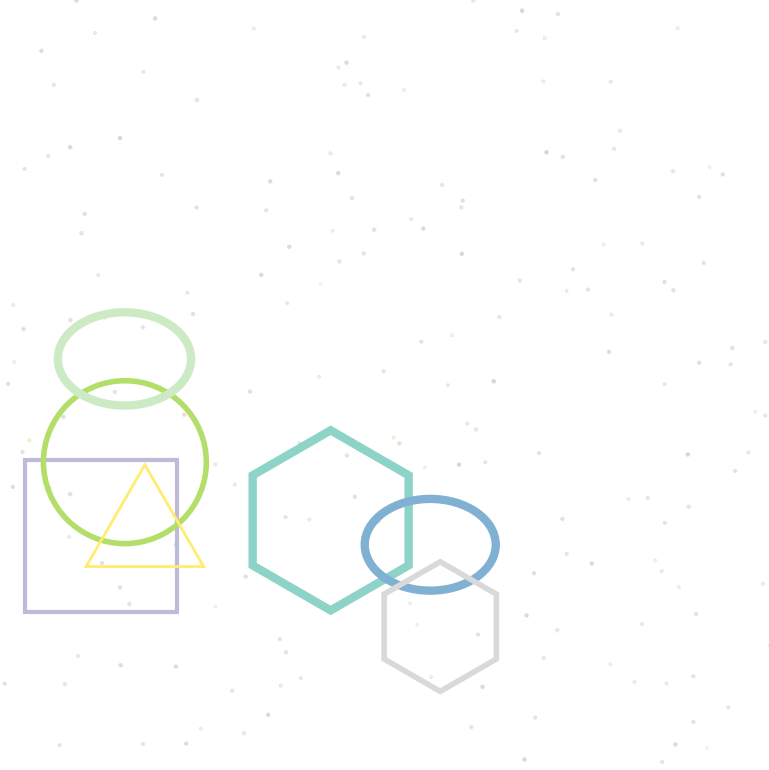[{"shape": "hexagon", "thickness": 3, "radius": 0.58, "center": [0.429, 0.324]}, {"shape": "square", "thickness": 1.5, "radius": 0.5, "center": [0.131, 0.304]}, {"shape": "oval", "thickness": 3, "radius": 0.43, "center": [0.559, 0.293]}, {"shape": "circle", "thickness": 2, "radius": 0.53, "center": [0.162, 0.4]}, {"shape": "hexagon", "thickness": 2, "radius": 0.42, "center": [0.572, 0.186]}, {"shape": "oval", "thickness": 3, "radius": 0.43, "center": [0.162, 0.534]}, {"shape": "triangle", "thickness": 1, "radius": 0.44, "center": [0.188, 0.308]}]